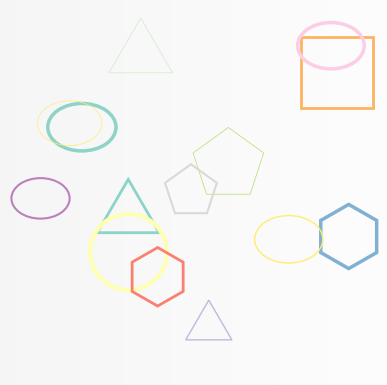[{"shape": "oval", "thickness": 2.5, "radius": 0.44, "center": [0.211, 0.67]}, {"shape": "triangle", "thickness": 2, "radius": 0.46, "center": [0.331, 0.442]}, {"shape": "circle", "thickness": 3, "radius": 0.5, "center": [0.331, 0.346]}, {"shape": "triangle", "thickness": 1, "radius": 0.34, "center": [0.539, 0.152]}, {"shape": "hexagon", "thickness": 2, "radius": 0.38, "center": [0.407, 0.281]}, {"shape": "hexagon", "thickness": 2.5, "radius": 0.42, "center": [0.9, 0.386]}, {"shape": "square", "thickness": 2, "radius": 0.46, "center": [0.871, 0.812]}, {"shape": "pentagon", "thickness": 0.5, "radius": 0.48, "center": [0.589, 0.573]}, {"shape": "oval", "thickness": 2.5, "radius": 0.43, "center": [0.854, 0.881]}, {"shape": "pentagon", "thickness": 1.5, "radius": 0.35, "center": [0.493, 0.503]}, {"shape": "oval", "thickness": 1.5, "radius": 0.38, "center": [0.105, 0.485]}, {"shape": "triangle", "thickness": 0.5, "radius": 0.47, "center": [0.363, 0.858]}, {"shape": "oval", "thickness": 1, "radius": 0.44, "center": [0.745, 0.378]}, {"shape": "oval", "thickness": 0.5, "radius": 0.42, "center": [0.18, 0.68]}]